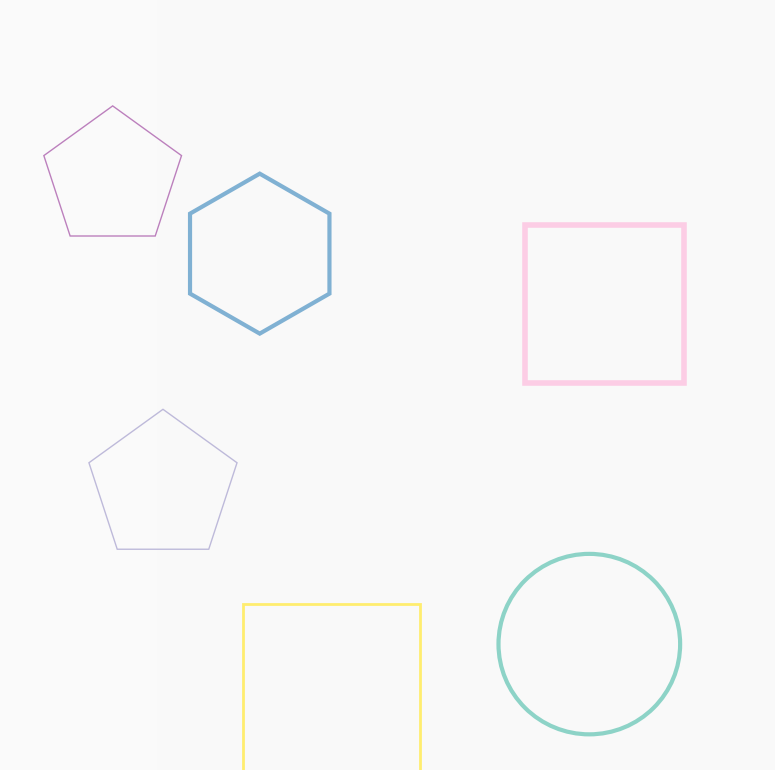[{"shape": "circle", "thickness": 1.5, "radius": 0.59, "center": [0.76, 0.163]}, {"shape": "pentagon", "thickness": 0.5, "radius": 0.5, "center": [0.21, 0.368]}, {"shape": "hexagon", "thickness": 1.5, "radius": 0.52, "center": [0.335, 0.671]}, {"shape": "square", "thickness": 2, "radius": 0.51, "center": [0.78, 0.605]}, {"shape": "pentagon", "thickness": 0.5, "radius": 0.47, "center": [0.145, 0.769]}, {"shape": "square", "thickness": 1, "radius": 0.57, "center": [0.428, 0.101]}]